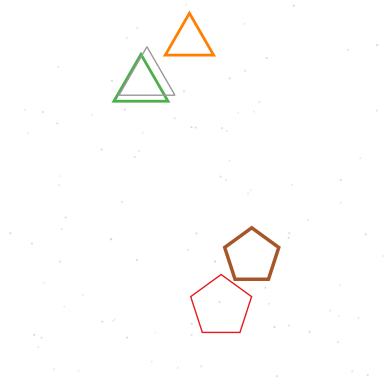[{"shape": "pentagon", "thickness": 1, "radius": 0.42, "center": [0.574, 0.204]}, {"shape": "triangle", "thickness": 2, "radius": 0.41, "center": [0.366, 0.778]}, {"shape": "triangle", "thickness": 2, "radius": 0.36, "center": [0.492, 0.893]}, {"shape": "pentagon", "thickness": 2.5, "radius": 0.37, "center": [0.654, 0.334]}, {"shape": "triangle", "thickness": 1, "radius": 0.42, "center": [0.382, 0.795]}]